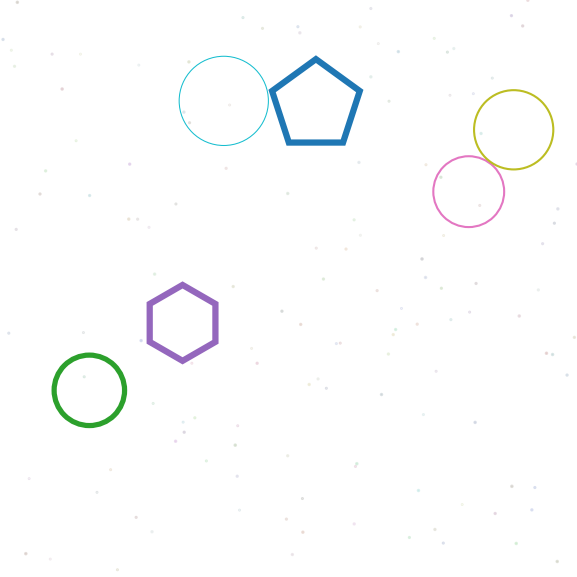[{"shape": "pentagon", "thickness": 3, "radius": 0.4, "center": [0.547, 0.817]}, {"shape": "circle", "thickness": 2.5, "radius": 0.3, "center": [0.155, 0.323]}, {"shape": "hexagon", "thickness": 3, "radius": 0.33, "center": [0.316, 0.44]}, {"shape": "circle", "thickness": 1, "radius": 0.31, "center": [0.812, 0.667]}, {"shape": "circle", "thickness": 1, "radius": 0.34, "center": [0.889, 0.774]}, {"shape": "circle", "thickness": 0.5, "radius": 0.39, "center": [0.387, 0.824]}]